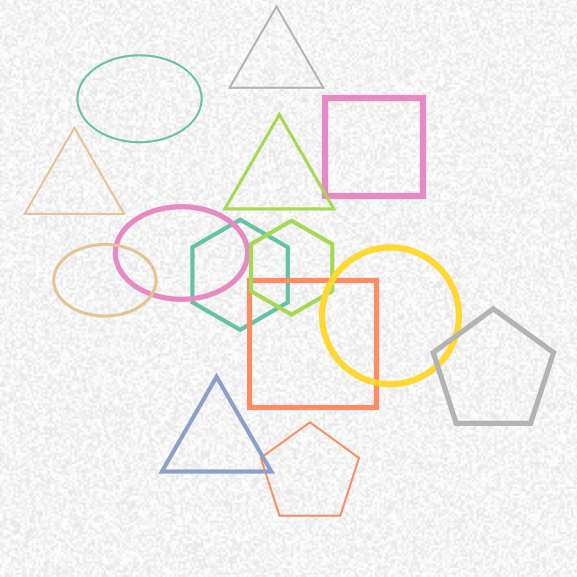[{"shape": "oval", "thickness": 1, "radius": 0.54, "center": [0.242, 0.828]}, {"shape": "hexagon", "thickness": 2, "radius": 0.48, "center": [0.416, 0.523]}, {"shape": "square", "thickness": 2.5, "radius": 0.55, "center": [0.541, 0.404]}, {"shape": "pentagon", "thickness": 1, "radius": 0.45, "center": [0.537, 0.178]}, {"shape": "triangle", "thickness": 2, "radius": 0.55, "center": [0.375, 0.237]}, {"shape": "oval", "thickness": 2.5, "radius": 0.57, "center": [0.314, 0.561]}, {"shape": "square", "thickness": 3, "radius": 0.42, "center": [0.648, 0.744]}, {"shape": "triangle", "thickness": 1.5, "radius": 0.54, "center": [0.484, 0.692]}, {"shape": "hexagon", "thickness": 2, "radius": 0.41, "center": [0.505, 0.536]}, {"shape": "circle", "thickness": 3, "radius": 0.59, "center": [0.676, 0.452]}, {"shape": "oval", "thickness": 1.5, "radius": 0.44, "center": [0.182, 0.514]}, {"shape": "triangle", "thickness": 1, "radius": 0.5, "center": [0.129, 0.678]}, {"shape": "pentagon", "thickness": 2.5, "radius": 0.55, "center": [0.854, 0.355]}, {"shape": "triangle", "thickness": 1, "radius": 0.47, "center": [0.479, 0.894]}]